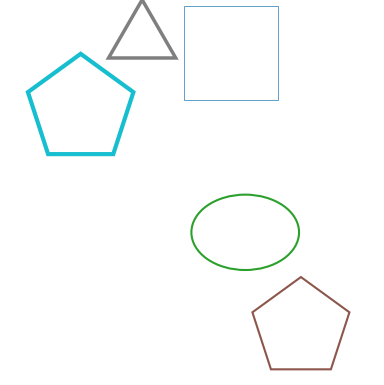[{"shape": "square", "thickness": 0.5, "radius": 0.61, "center": [0.6, 0.862]}, {"shape": "oval", "thickness": 1.5, "radius": 0.7, "center": [0.637, 0.397]}, {"shape": "pentagon", "thickness": 1.5, "radius": 0.66, "center": [0.782, 0.148]}, {"shape": "triangle", "thickness": 2.5, "radius": 0.5, "center": [0.369, 0.9]}, {"shape": "pentagon", "thickness": 3, "radius": 0.72, "center": [0.21, 0.716]}]